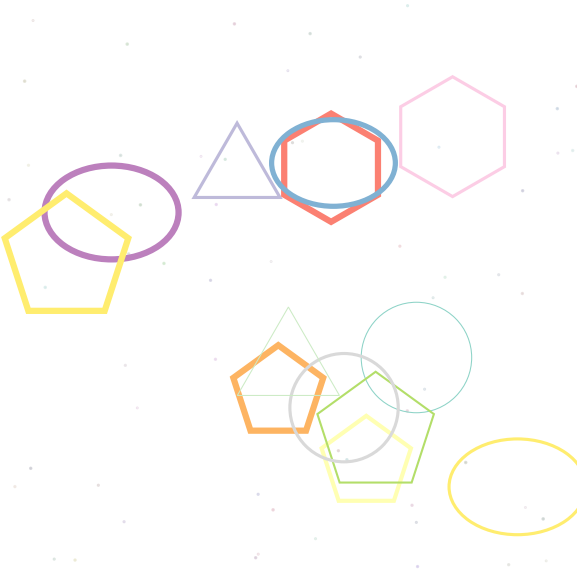[{"shape": "circle", "thickness": 0.5, "radius": 0.48, "center": [0.721, 0.38]}, {"shape": "pentagon", "thickness": 2, "radius": 0.41, "center": [0.634, 0.198]}, {"shape": "triangle", "thickness": 1.5, "radius": 0.43, "center": [0.411, 0.7]}, {"shape": "hexagon", "thickness": 3, "radius": 0.47, "center": [0.573, 0.709]}, {"shape": "oval", "thickness": 2.5, "radius": 0.54, "center": [0.577, 0.717]}, {"shape": "pentagon", "thickness": 3, "radius": 0.41, "center": [0.482, 0.32]}, {"shape": "pentagon", "thickness": 1, "radius": 0.53, "center": [0.65, 0.249]}, {"shape": "hexagon", "thickness": 1.5, "radius": 0.52, "center": [0.784, 0.762]}, {"shape": "circle", "thickness": 1.5, "radius": 0.47, "center": [0.596, 0.293]}, {"shape": "oval", "thickness": 3, "radius": 0.58, "center": [0.193, 0.631]}, {"shape": "triangle", "thickness": 0.5, "radius": 0.51, "center": [0.499, 0.365]}, {"shape": "oval", "thickness": 1.5, "radius": 0.59, "center": [0.896, 0.156]}, {"shape": "pentagon", "thickness": 3, "radius": 0.56, "center": [0.115, 0.552]}]